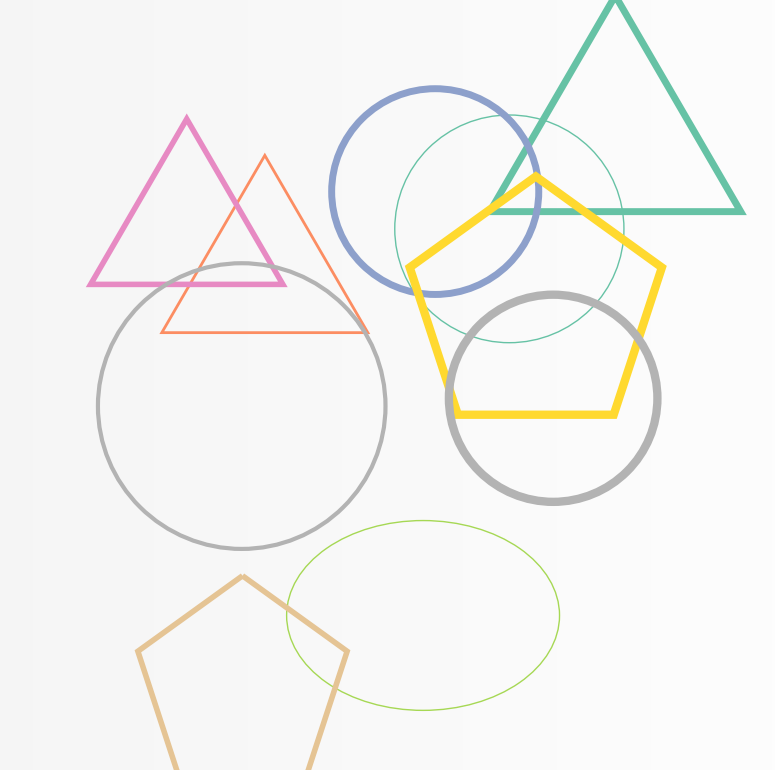[{"shape": "triangle", "thickness": 2.5, "radius": 0.93, "center": [0.794, 0.819]}, {"shape": "circle", "thickness": 0.5, "radius": 0.74, "center": [0.657, 0.703]}, {"shape": "triangle", "thickness": 1, "radius": 0.77, "center": [0.342, 0.645]}, {"shape": "circle", "thickness": 2.5, "radius": 0.67, "center": [0.562, 0.751]}, {"shape": "triangle", "thickness": 2, "radius": 0.72, "center": [0.241, 0.702]}, {"shape": "oval", "thickness": 0.5, "radius": 0.88, "center": [0.546, 0.201]}, {"shape": "pentagon", "thickness": 3, "radius": 0.86, "center": [0.691, 0.6]}, {"shape": "pentagon", "thickness": 2, "radius": 0.71, "center": [0.313, 0.11]}, {"shape": "circle", "thickness": 1.5, "radius": 0.93, "center": [0.312, 0.473]}, {"shape": "circle", "thickness": 3, "radius": 0.67, "center": [0.714, 0.483]}]